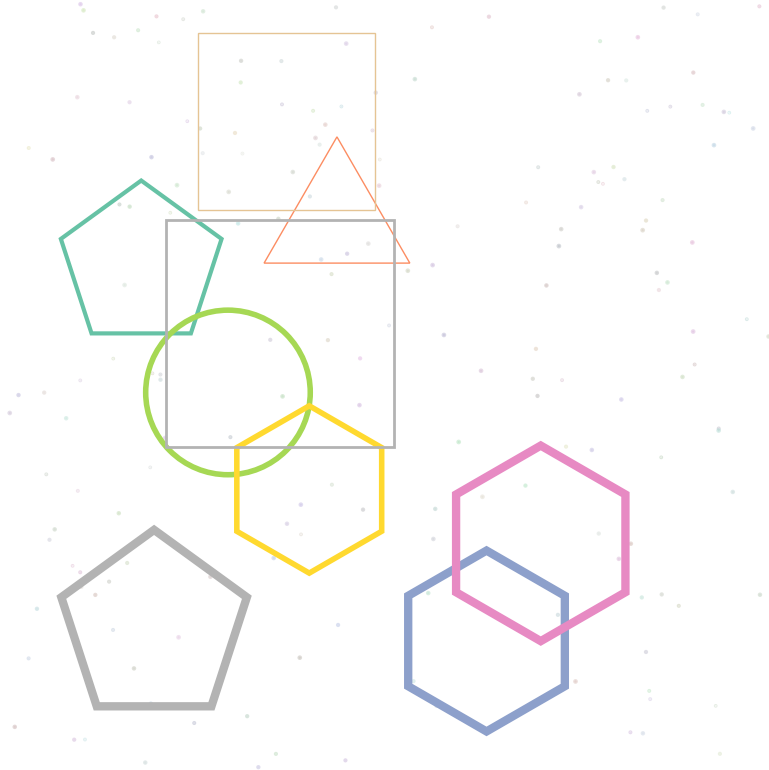[{"shape": "pentagon", "thickness": 1.5, "radius": 0.55, "center": [0.183, 0.656]}, {"shape": "triangle", "thickness": 0.5, "radius": 0.55, "center": [0.438, 0.713]}, {"shape": "hexagon", "thickness": 3, "radius": 0.59, "center": [0.632, 0.168]}, {"shape": "hexagon", "thickness": 3, "radius": 0.63, "center": [0.702, 0.294]}, {"shape": "circle", "thickness": 2, "radius": 0.53, "center": [0.296, 0.49]}, {"shape": "hexagon", "thickness": 2, "radius": 0.54, "center": [0.402, 0.364]}, {"shape": "square", "thickness": 0.5, "radius": 0.57, "center": [0.372, 0.842]}, {"shape": "square", "thickness": 1, "radius": 0.74, "center": [0.364, 0.567]}, {"shape": "pentagon", "thickness": 3, "radius": 0.63, "center": [0.2, 0.185]}]